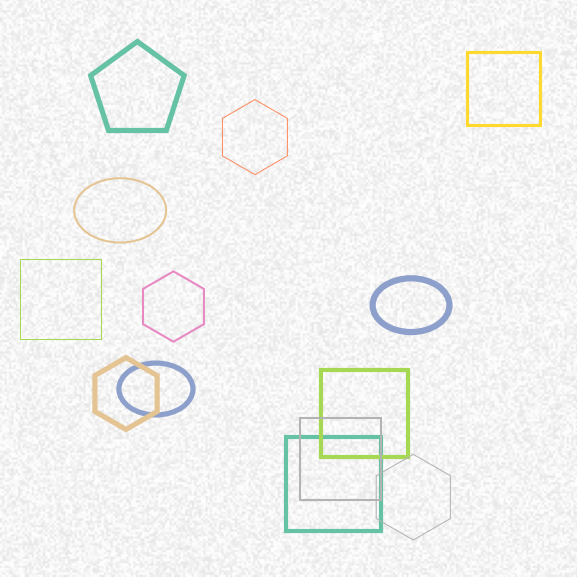[{"shape": "pentagon", "thickness": 2.5, "radius": 0.43, "center": [0.238, 0.842]}, {"shape": "square", "thickness": 2, "radius": 0.41, "center": [0.577, 0.161]}, {"shape": "hexagon", "thickness": 0.5, "radius": 0.32, "center": [0.441, 0.762]}, {"shape": "oval", "thickness": 3, "radius": 0.33, "center": [0.712, 0.471]}, {"shape": "oval", "thickness": 2.5, "radius": 0.32, "center": [0.27, 0.326]}, {"shape": "hexagon", "thickness": 1, "radius": 0.3, "center": [0.3, 0.468]}, {"shape": "square", "thickness": 0.5, "radius": 0.35, "center": [0.105, 0.481]}, {"shape": "square", "thickness": 2, "radius": 0.37, "center": [0.631, 0.283]}, {"shape": "square", "thickness": 1.5, "radius": 0.32, "center": [0.871, 0.846]}, {"shape": "oval", "thickness": 1, "radius": 0.4, "center": [0.208, 0.635]}, {"shape": "hexagon", "thickness": 2.5, "radius": 0.31, "center": [0.218, 0.318]}, {"shape": "hexagon", "thickness": 0.5, "radius": 0.37, "center": [0.716, 0.138]}, {"shape": "square", "thickness": 1, "radius": 0.35, "center": [0.59, 0.204]}]